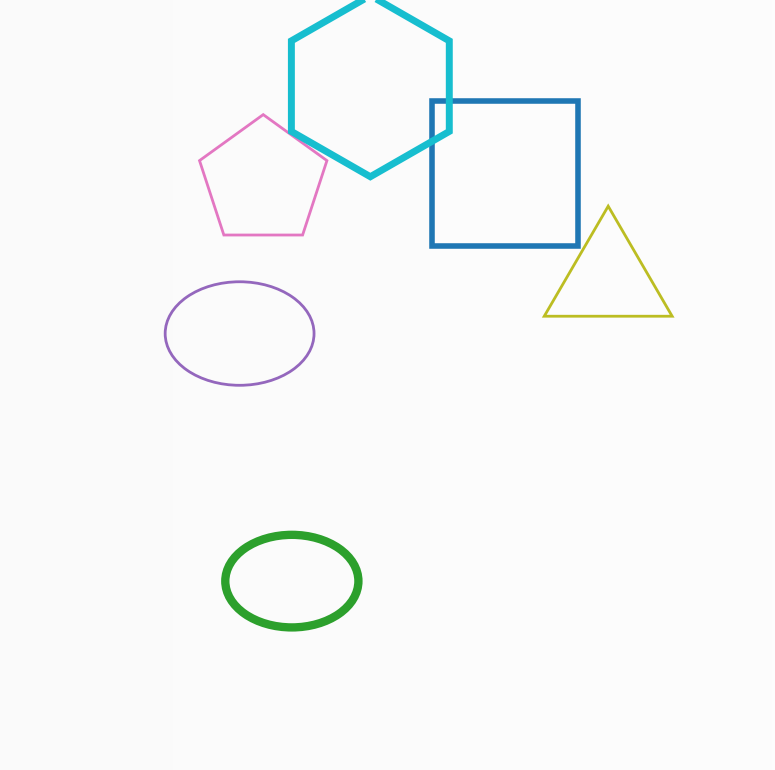[{"shape": "square", "thickness": 2, "radius": 0.47, "center": [0.652, 0.775]}, {"shape": "oval", "thickness": 3, "radius": 0.43, "center": [0.377, 0.245]}, {"shape": "oval", "thickness": 1, "radius": 0.48, "center": [0.309, 0.567]}, {"shape": "pentagon", "thickness": 1, "radius": 0.43, "center": [0.34, 0.765]}, {"shape": "triangle", "thickness": 1, "radius": 0.48, "center": [0.785, 0.637]}, {"shape": "hexagon", "thickness": 2.5, "radius": 0.59, "center": [0.478, 0.888]}]